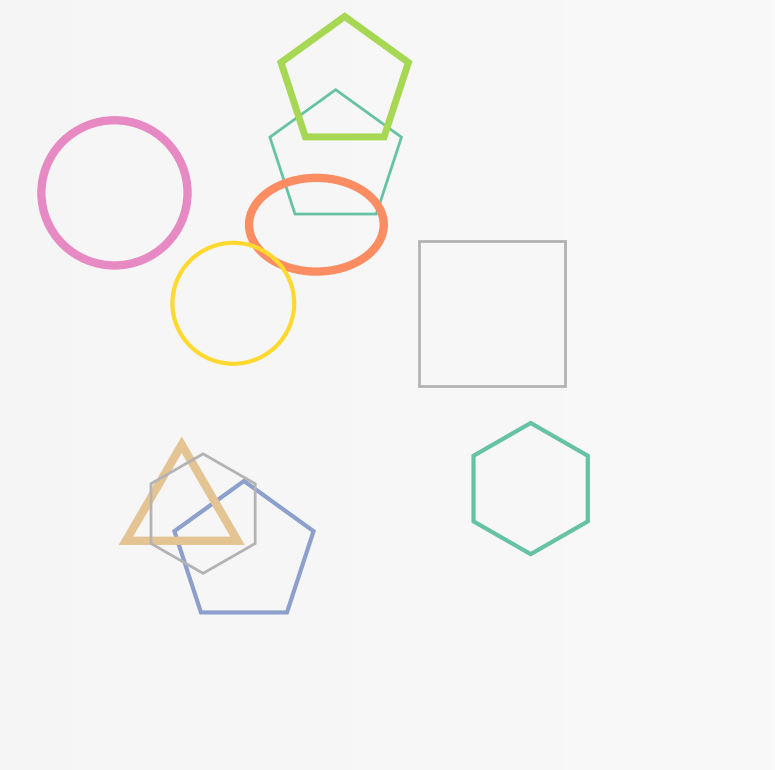[{"shape": "pentagon", "thickness": 1, "radius": 0.45, "center": [0.433, 0.794]}, {"shape": "hexagon", "thickness": 1.5, "radius": 0.43, "center": [0.685, 0.365]}, {"shape": "oval", "thickness": 3, "radius": 0.43, "center": [0.408, 0.708]}, {"shape": "pentagon", "thickness": 1.5, "radius": 0.47, "center": [0.315, 0.281]}, {"shape": "circle", "thickness": 3, "radius": 0.47, "center": [0.148, 0.75]}, {"shape": "pentagon", "thickness": 2.5, "radius": 0.43, "center": [0.445, 0.892]}, {"shape": "circle", "thickness": 1.5, "radius": 0.39, "center": [0.301, 0.606]}, {"shape": "triangle", "thickness": 3, "radius": 0.42, "center": [0.234, 0.339]}, {"shape": "square", "thickness": 1, "radius": 0.47, "center": [0.634, 0.593]}, {"shape": "hexagon", "thickness": 1, "radius": 0.39, "center": [0.262, 0.333]}]